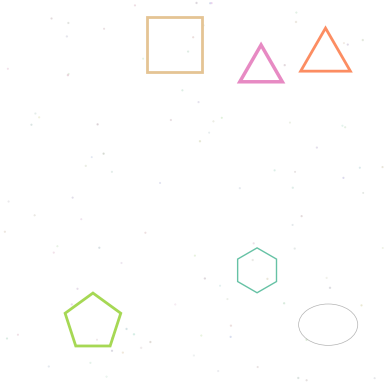[{"shape": "hexagon", "thickness": 1, "radius": 0.29, "center": [0.668, 0.298]}, {"shape": "triangle", "thickness": 2, "radius": 0.37, "center": [0.846, 0.852]}, {"shape": "triangle", "thickness": 2.5, "radius": 0.32, "center": [0.678, 0.819]}, {"shape": "pentagon", "thickness": 2, "radius": 0.38, "center": [0.241, 0.163]}, {"shape": "square", "thickness": 2, "radius": 0.36, "center": [0.454, 0.884]}, {"shape": "oval", "thickness": 0.5, "radius": 0.38, "center": [0.852, 0.157]}]